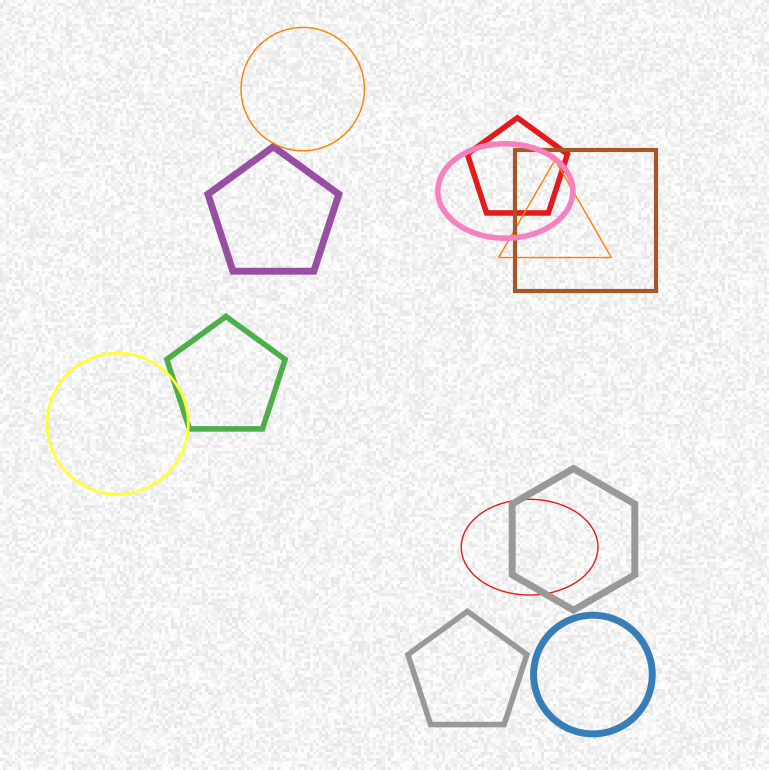[{"shape": "oval", "thickness": 0.5, "radius": 0.44, "center": [0.688, 0.289]}, {"shape": "pentagon", "thickness": 2, "radius": 0.34, "center": [0.672, 0.779]}, {"shape": "circle", "thickness": 2.5, "radius": 0.39, "center": [0.77, 0.124]}, {"shape": "pentagon", "thickness": 2, "radius": 0.4, "center": [0.293, 0.508]}, {"shape": "pentagon", "thickness": 2.5, "radius": 0.45, "center": [0.355, 0.72]}, {"shape": "circle", "thickness": 0.5, "radius": 0.4, "center": [0.393, 0.884]}, {"shape": "triangle", "thickness": 0.5, "radius": 0.42, "center": [0.721, 0.708]}, {"shape": "circle", "thickness": 1, "radius": 0.46, "center": [0.153, 0.45]}, {"shape": "square", "thickness": 1.5, "radius": 0.46, "center": [0.76, 0.714]}, {"shape": "oval", "thickness": 2, "radius": 0.44, "center": [0.656, 0.752]}, {"shape": "hexagon", "thickness": 2.5, "radius": 0.46, "center": [0.745, 0.3]}, {"shape": "pentagon", "thickness": 2, "radius": 0.41, "center": [0.607, 0.125]}]